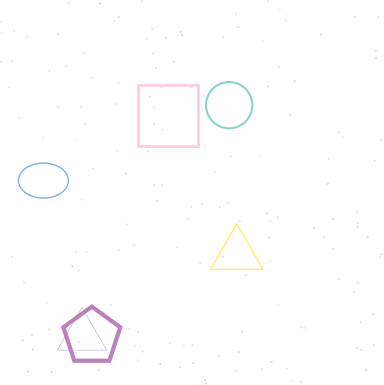[{"shape": "circle", "thickness": 1.5, "radius": 0.3, "center": [0.595, 0.727]}, {"shape": "triangle", "thickness": 0.5, "radius": 0.37, "center": [0.213, 0.128]}, {"shape": "oval", "thickness": 1, "radius": 0.32, "center": [0.113, 0.531]}, {"shape": "square", "thickness": 2, "radius": 0.39, "center": [0.436, 0.7]}, {"shape": "pentagon", "thickness": 3, "radius": 0.39, "center": [0.238, 0.126]}, {"shape": "triangle", "thickness": 1, "radius": 0.39, "center": [0.615, 0.34]}]